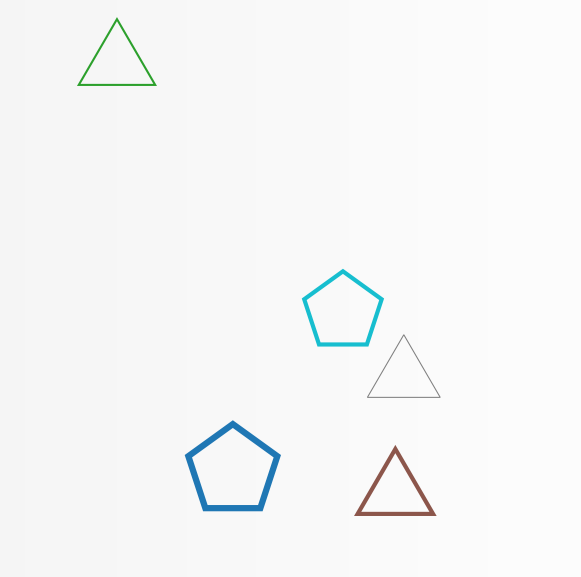[{"shape": "pentagon", "thickness": 3, "radius": 0.4, "center": [0.401, 0.184]}, {"shape": "triangle", "thickness": 1, "radius": 0.38, "center": [0.201, 0.89]}, {"shape": "triangle", "thickness": 2, "radius": 0.37, "center": [0.68, 0.147]}, {"shape": "triangle", "thickness": 0.5, "radius": 0.36, "center": [0.695, 0.347]}, {"shape": "pentagon", "thickness": 2, "radius": 0.35, "center": [0.59, 0.459]}]